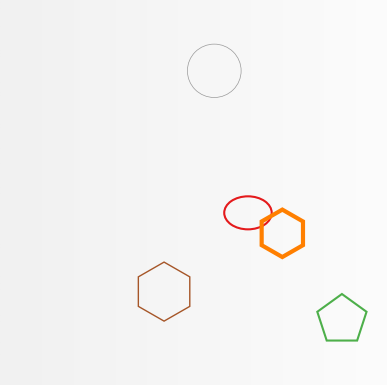[{"shape": "oval", "thickness": 1.5, "radius": 0.31, "center": [0.64, 0.447]}, {"shape": "pentagon", "thickness": 1.5, "radius": 0.33, "center": [0.882, 0.17]}, {"shape": "hexagon", "thickness": 3, "radius": 0.31, "center": [0.729, 0.394]}, {"shape": "hexagon", "thickness": 1, "radius": 0.38, "center": [0.423, 0.243]}, {"shape": "circle", "thickness": 0.5, "radius": 0.35, "center": [0.553, 0.816]}]